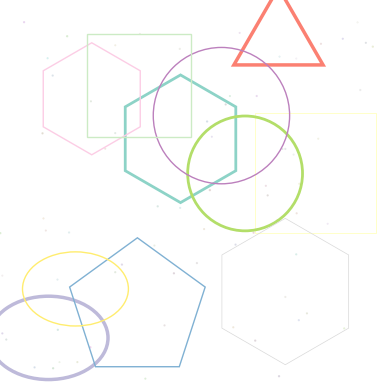[{"shape": "hexagon", "thickness": 2, "radius": 0.83, "center": [0.469, 0.64]}, {"shape": "square", "thickness": 0.5, "radius": 0.78, "center": [0.82, 0.55]}, {"shape": "oval", "thickness": 2.5, "radius": 0.77, "center": [0.126, 0.122]}, {"shape": "triangle", "thickness": 2.5, "radius": 0.67, "center": [0.723, 0.898]}, {"shape": "pentagon", "thickness": 1, "radius": 0.93, "center": [0.357, 0.197]}, {"shape": "circle", "thickness": 2, "radius": 0.75, "center": [0.637, 0.55]}, {"shape": "hexagon", "thickness": 1, "radius": 0.73, "center": [0.238, 0.743]}, {"shape": "hexagon", "thickness": 0.5, "radius": 0.95, "center": [0.741, 0.243]}, {"shape": "circle", "thickness": 1, "radius": 0.89, "center": [0.575, 0.7]}, {"shape": "square", "thickness": 1, "radius": 0.67, "center": [0.361, 0.778]}, {"shape": "oval", "thickness": 1, "radius": 0.69, "center": [0.196, 0.25]}]